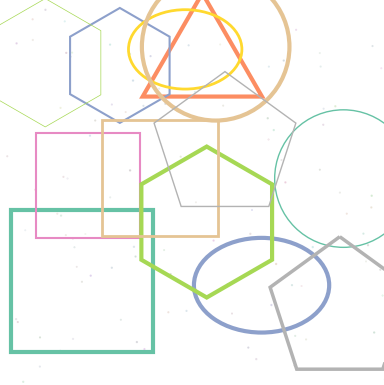[{"shape": "circle", "thickness": 1, "radius": 0.89, "center": [0.892, 0.536]}, {"shape": "square", "thickness": 3, "radius": 0.92, "center": [0.213, 0.271]}, {"shape": "triangle", "thickness": 3, "radius": 0.89, "center": [0.526, 0.839]}, {"shape": "oval", "thickness": 3, "radius": 0.88, "center": [0.679, 0.259]}, {"shape": "hexagon", "thickness": 1.5, "radius": 0.75, "center": [0.311, 0.83]}, {"shape": "square", "thickness": 1.5, "radius": 0.68, "center": [0.229, 0.519]}, {"shape": "hexagon", "thickness": 3, "radius": 0.98, "center": [0.537, 0.423]}, {"shape": "hexagon", "thickness": 0.5, "radius": 0.83, "center": [0.118, 0.837]}, {"shape": "oval", "thickness": 2, "radius": 0.74, "center": [0.481, 0.872]}, {"shape": "square", "thickness": 2, "radius": 0.75, "center": [0.415, 0.537]}, {"shape": "circle", "thickness": 3, "radius": 0.96, "center": [0.56, 0.878]}, {"shape": "pentagon", "thickness": 2.5, "radius": 0.95, "center": [0.883, 0.195]}, {"shape": "pentagon", "thickness": 1, "radius": 0.97, "center": [0.584, 0.62]}]